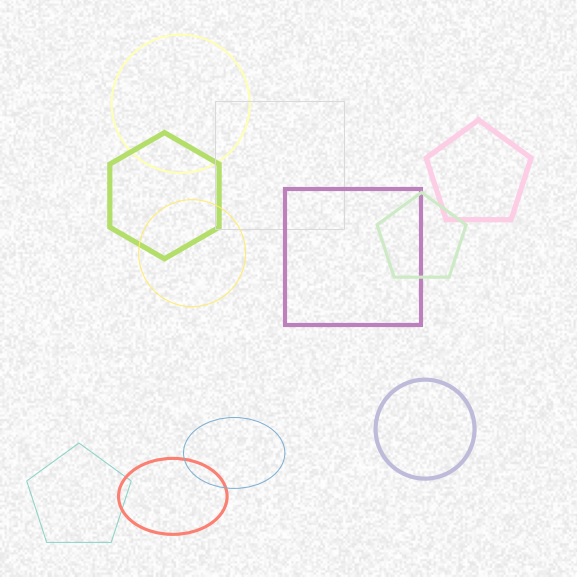[{"shape": "pentagon", "thickness": 0.5, "radius": 0.48, "center": [0.137, 0.137]}, {"shape": "circle", "thickness": 1, "radius": 0.6, "center": [0.313, 0.819]}, {"shape": "circle", "thickness": 2, "radius": 0.43, "center": [0.736, 0.256]}, {"shape": "oval", "thickness": 1.5, "radius": 0.47, "center": [0.299, 0.14]}, {"shape": "oval", "thickness": 0.5, "radius": 0.44, "center": [0.406, 0.215]}, {"shape": "hexagon", "thickness": 2.5, "radius": 0.55, "center": [0.285, 0.66]}, {"shape": "pentagon", "thickness": 2.5, "radius": 0.48, "center": [0.829, 0.696]}, {"shape": "square", "thickness": 0.5, "radius": 0.56, "center": [0.484, 0.713]}, {"shape": "square", "thickness": 2, "radius": 0.59, "center": [0.611, 0.554]}, {"shape": "pentagon", "thickness": 1.5, "radius": 0.41, "center": [0.73, 0.585]}, {"shape": "circle", "thickness": 0.5, "radius": 0.46, "center": [0.333, 0.561]}]